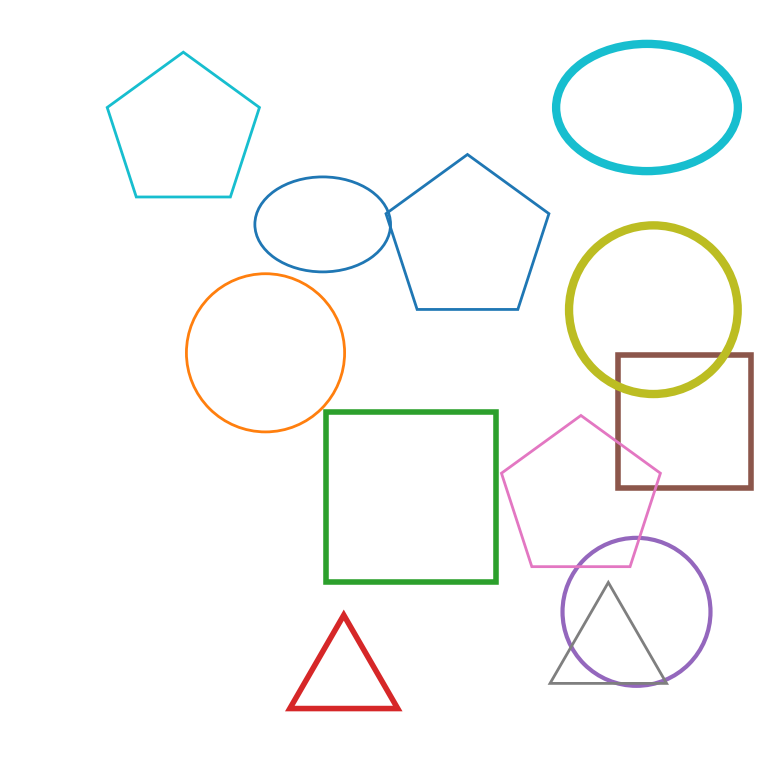[{"shape": "pentagon", "thickness": 1, "radius": 0.56, "center": [0.607, 0.688]}, {"shape": "oval", "thickness": 1, "radius": 0.44, "center": [0.419, 0.709]}, {"shape": "circle", "thickness": 1, "radius": 0.51, "center": [0.345, 0.542]}, {"shape": "square", "thickness": 2, "radius": 0.55, "center": [0.534, 0.355]}, {"shape": "triangle", "thickness": 2, "radius": 0.4, "center": [0.446, 0.12]}, {"shape": "circle", "thickness": 1.5, "radius": 0.48, "center": [0.827, 0.205]}, {"shape": "square", "thickness": 2, "radius": 0.43, "center": [0.889, 0.453]}, {"shape": "pentagon", "thickness": 1, "radius": 0.54, "center": [0.754, 0.352]}, {"shape": "triangle", "thickness": 1, "radius": 0.44, "center": [0.79, 0.156]}, {"shape": "circle", "thickness": 3, "radius": 0.55, "center": [0.849, 0.598]}, {"shape": "oval", "thickness": 3, "radius": 0.59, "center": [0.84, 0.86]}, {"shape": "pentagon", "thickness": 1, "radius": 0.52, "center": [0.238, 0.828]}]